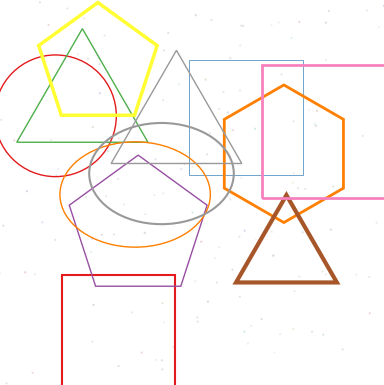[{"shape": "circle", "thickness": 1, "radius": 0.79, "center": [0.144, 0.699]}, {"shape": "square", "thickness": 1.5, "radius": 0.74, "center": [0.308, 0.137]}, {"shape": "square", "thickness": 0.5, "radius": 0.75, "center": [0.639, 0.694]}, {"shape": "triangle", "thickness": 1, "radius": 0.98, "center": [0.214, 0.729]}, {"shape": "pentagon", "thickness": 1, "radius": 0.94, "center": [0.359, 0.409]}, {"shape": "oval", "thickness": 1, "radius": 0.98, "center": [0.351, 0.495]}, {"shape": "hexagon", "thickness": 2, "radius": 0.89, "center": [0.737, 0.601]}, {"shape": "pentagon", "thickness": 2.5, "radius": 0.81, "center": [0.254, 0.832]}, {"shape": "triangle", "thickness": 3, "radius": 0.76, "center": [0.744, 0.342]}, {"shape": "square", "thickness": 2, "radius": 0.86, "center": [0.853, 0.658]}, {"shape": "triangle", "thickness": 1, "radius": 0.98, "center": [0.458, 0.673]}, {"shape": "oval", "thickness": 1.5, "radius": 0.94, "center": [0.419, 0.549]}]